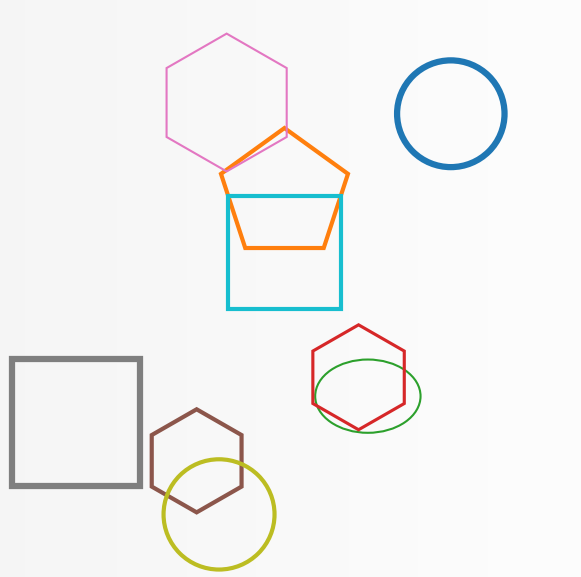[{"shape": "circle", "thickness": 3, "radius": 0.46, "center": [0.776, 0.802]}, {"shape": "pentagon", "thickness": 2, "radius": 0.57, "center": [0.489, 0.663]}, {"shape": "oval", "thickness": 1, "radius": 0.45, "center": [0.633, 0.313]}, {"shape": "hexagon", "thickness": 1.5, "radius": 0.45, "center": [0.617, 0.346]}, {"shape": "hexagon", "thickness": 2, "radius": 0.45, "center": [0.338, 0.201]}, {"shape": "hexagon", "thickness": 1, "radius": 0.6, "center": [0.39, 0.822]}, {"shape": "square", "thickness": 3, "radius": 0.55, "center": [0.131, 0.268]}, {"shape": "circle", "thickness": 2, "radius": 0.48, "center": [0.377, 0.108]}, {"shape": "square", "thickness": 2, "radius": 0.49, "center": [0.489, 0.562]}]